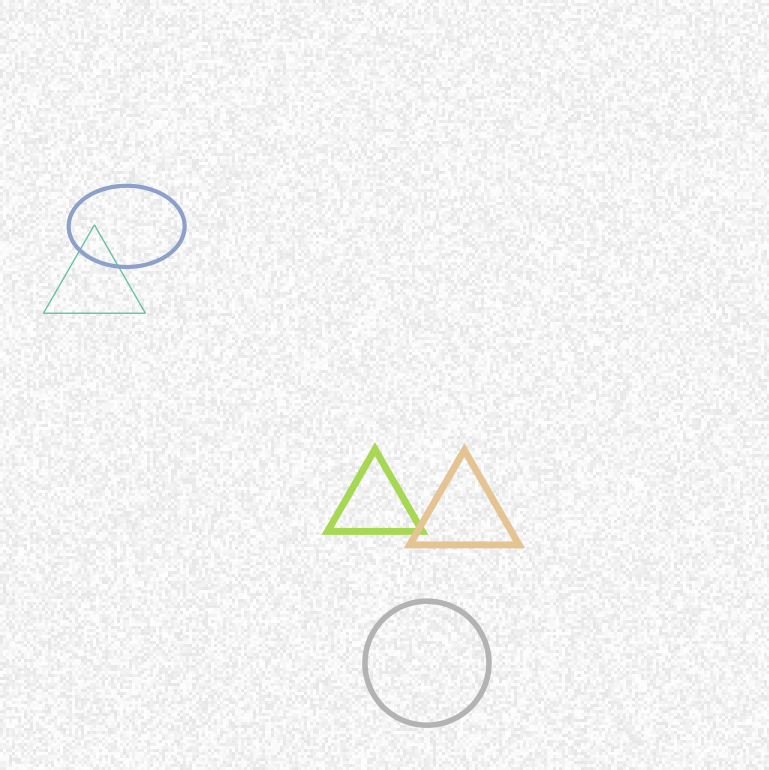[{"shape": "triangle", "thickness": 0.5, "radius": 0.38, "center": [0.123, 0.631]}, {"shape": "oval", "thickness": 1.5, "radius": 0.38, "center": [0.164, 0.706]}, {"shape": "triangle", "thickness": 2.5, "radius": 0.36, "center": [0.487, 0.345]}, {"shape": "triangle", "thickness": 2.5, "radius": 0.41, "center": [0.603, 0.333]}, {"shape": "circle", "thickness": 2, "radius": 0.4, "center": [0.555, 0.139]}]